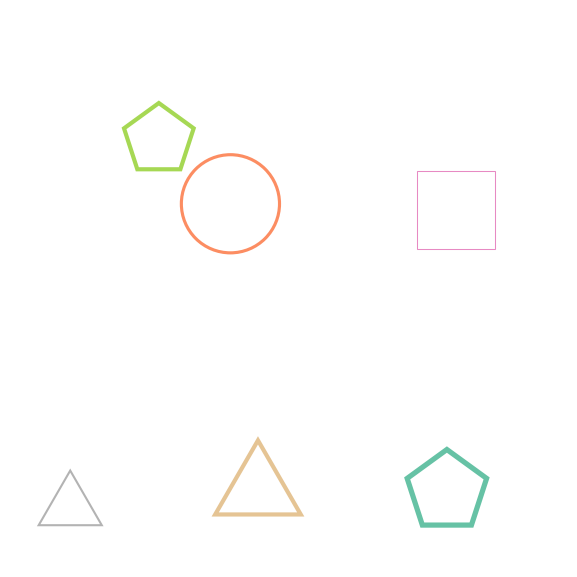[{"shape": "pentagon", "thickness": 2.5, "radius": 0.36, "center": [0.774, 0.148]}, {"shape": "circle", "thickness": 1.5, "radius": 0.42, "center": [0.399, 0.646]}, {"shape": "square", "thickness": 0.5, "radius": 0.34, "center": [0.79, 0.636]}, {"shape": "pentagon", "thickness": 2, "radius": 0.32, "center": [0.275, 0.757]}, {"shape": "triangle", "thickness": 2, "radius": 0.43, "center": [0.447, 0.151]}, {"shape": "triangle", "thickness": 1, "radius": 0.32, "center": [0.122, 0.121]}]